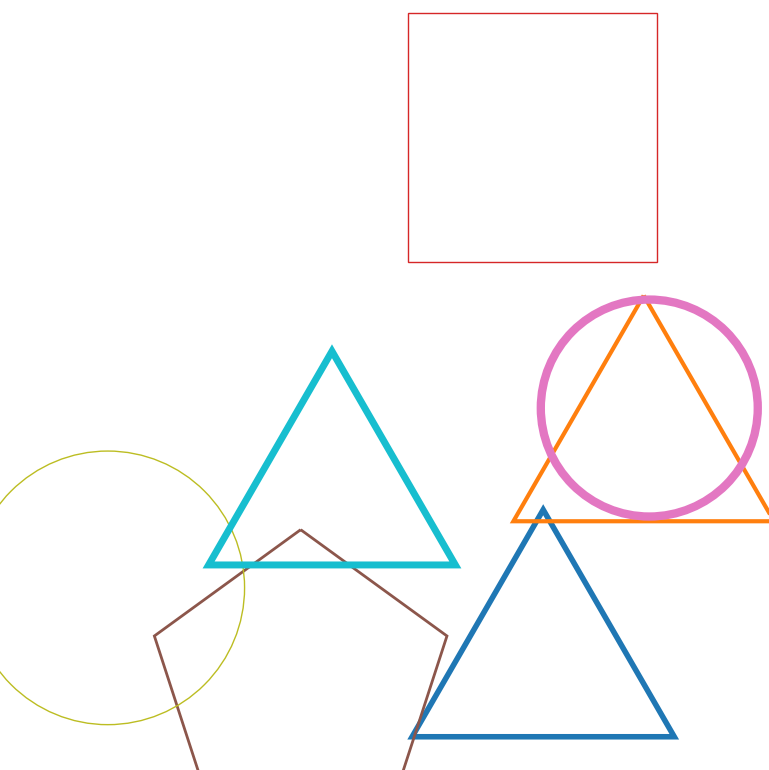[{"shape": "triangle", "thickness": 2, "radius": 0.98, "center": [0.705, 0.141]}, {"shape": "triangle", "thickness": 1.5, "radius": 0.98, "center": [0.836, 0.421]}, {"shape": "square", "thickness": 0.5, "radius": 0.81, "center": [0.691, 0.821]}, {"shape": "pentagon", "thickness": 1, "radius": 1.0, "center": [0.39, 0.112]}, {"shape": "circle", "thickness": 3, "radius": 0.7, "center": [0.843, 0.47]}, {"shape": "circle", "thickness": 0.5, "radius": 0.89, "center": [0.14, 0.237]}, {"shape": "triangle", "thickness": 2.5, "radius": 0.93, "center": [0.431, 0.359]}]